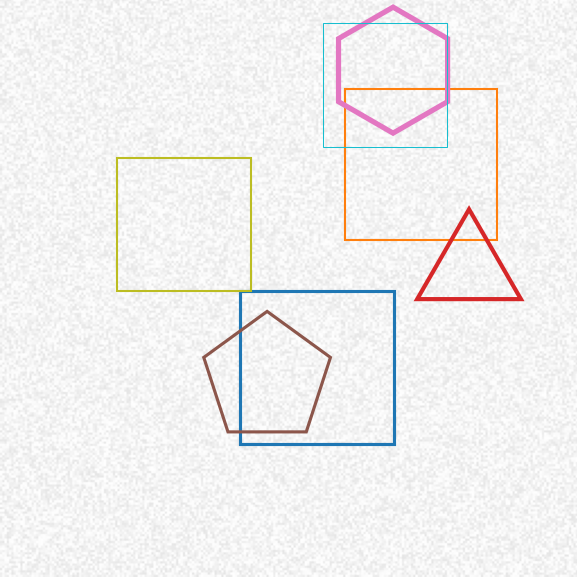[{"shape": "square", "thickness": 1.5, "radius": 0.67, "center": [0.549, 0.363]}, {"shape": "square", "thickness": 1, "radius": 0.66, "center": [0.729, 0.714]}, {"shape": "triangle", "thickness": 2, "radius": 0.52, "center": [0.812, 0.533]}, {"shape": "pentagon", "thickness": 1.5, "radius": 0.58, "center": [0.463, 0.345]}, {"shape": "hexagon", "thickness": 2.5, "radius": 0.55, "center": [0.681, 0.878]}, {"shape": "square", "thickness": 1, "radius": 0.58, "center": [0.319, 0.61]}, {"shape": "square", "thickness": 0.5, "radius": 0.54, "center": [0.667, 0.852]}]